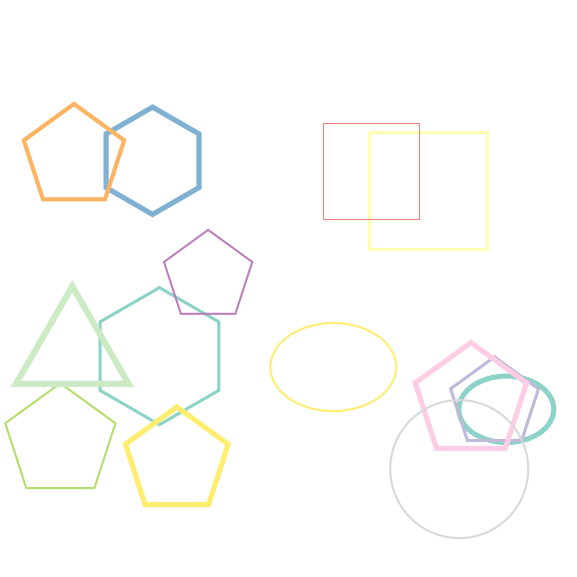[{"shape": "hexagon", "thickness": 1.5, "radius": 0.59, "center": [0.276, 0.382]}, {"shape": "oval", "thickness": 2.5, "radius": 0.41, "center": [0.877, 0.29]}, {"shape": "square", "thickness": 1.5, "radius": 0.51, "center": [0.741, 0.669]}, {"shape": "pentagon", "thickness": 1.5, "radius": 0.4, "center": [0.856, 0.301]}, {"shape": "square", "thickness": 0.5, "radius": 0.41, "center": [0.642, 0.703]}, {"shape": "hexagon", "thickness": 2.5, "radius": 0.46, "center": [0.264, 0.721]}, {"shape": "pentagon", "thickness": 2, "radius": 0.46, "center": [0.128, 0.728]}, {"shape": "pentagon", "thickness": 1, "radius": 0.5, "center": [0.105, 0.235]}, {"shape": "pentagon", "thickness": 2.5, "radius": 0.51, "center": [0.815, 0.305]}, {"shape": "circle", "thickness": 1, "radius": 0.6, "center": [0.795, 0.187]}, {"shape": "pentagon", "thickness": 1, "radius": 0.4, "center": [0.36, 0.521]}, {"shape": "triangle", "thickness": 3, "radius": 0.56, "center": [0.125, 0.391]}, {"shape": "pentagon", "thickness": 2.5, "radius": 0.47, "center": [0.306, 0.201]}, {"shape": "oval", "thickness": 1, "radius": 0.54, "center": [0.577, 0.363]}]